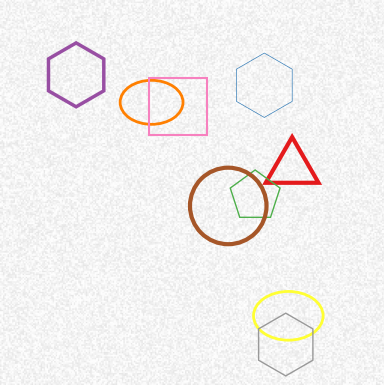[{"shape": "triangle", "thickness": 3, "radius": 0.4, "center": [0.759, 0.565]}, {"shape": "hexagon", "thickness": 0.5, "radius": 0.42, "center": [0.687, 0.779]}, {"shape": "pentagon", "thickness": 1, "radius": 0.34, "center": [0.663, 0.491]}, {"shape": "hexagon", "thickness": 2.5, "radius": 0.41, "center": [0.198, 0.806]}, {"shape": "oval", "thickness": 2, "radius": 0.41, "center": [0.394, 0.734]}, {"shape": "oval", "thickness": 2, "radius": 0.45, "center": [0.749, 0.18]}, {"shape": "circle", "thickness": 3, "radius": 0.5, "center": [0.593, 0.465]}, {"shape": "square", "thickness": 1.5, "radius": 0.37, "center": [0.462, 0.724]}, {"shape": "hexagon", "thickness": 1, "radius": 0.41, "center": [0.742, 0.105]}]